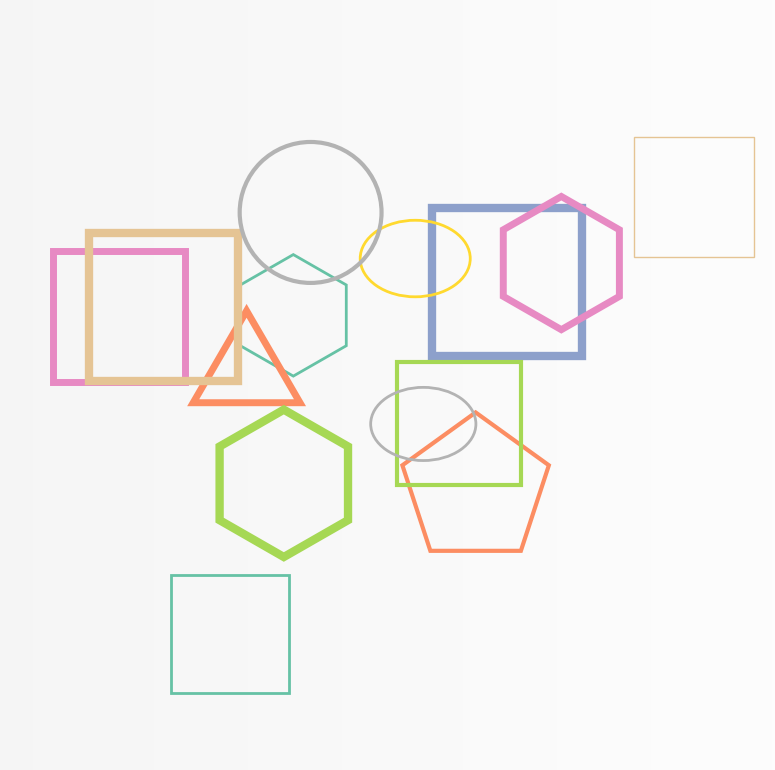[{"shape": "hexagon", "thickness": 1, "radius": 0.39, "center": [0.378, 0.59]}, {"shape": "square", "thickness": 1, "radius": 0.38, "center": [0.296, 0.177]}, {"shape": "triangle", "thickness": 2.5, "radius": 0.4, "center": [0.318, 0.517]}, {"shape": "pentagon", "thickness": 1.5, "radius": 0.5, "center": [0.614, 0.365]}, {"shape": "square", "thickness": 3, "radius": 0.48, "center": [0.654, 0.634]}, {"shape": "square", "thickness": 2.5, "radius": 0.43, "center": [0.153, 0.589]}, {"shape": "hexagon", "thickness": 2.5, "radius": 0.43, "center": [0.724, 0.658]}, {"shape": "square", "thickness": 1.5, "radius": 0.4, "center": [0.592, 0.45]}, {"shape": "hexagon", "thickness": 3, "radius": 0.48, "center": [0.366, 0.372]}, {"shape": "oval", "thickness": 1, "radius": 0.35, "center": [0.536, 0.664]}, {"shape": "square", "thickness": 0.5, "radius": 0.39, "center": [0.895, 0.744]}, {"shape": "square", "thickness": 3, "radius": 0.48, "center": [0.212, 0.602]}, {"shape": "circle", "thickness": 1.5, "radius": 0.46, "center": [0.401, 0.724]}, {"shape": "oval", "thickness": 1, "radius": 0.34, "center": [0.546, 0.449]}]